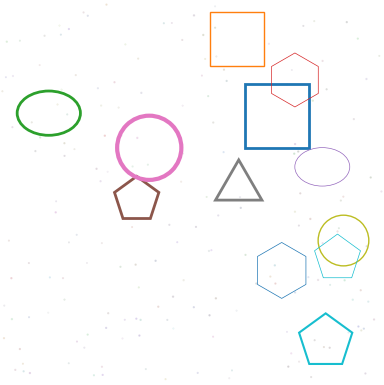[{"shape": "square", "thickness": 2, "radius": 0.41, "center": [0.719, 0.698]}, {"shape": "hexagon", "thickness": 0.5, "radius": 0.36, "center": [0.732, 0.298]}, {"shape": "square", "thickness": 1, "radius": 0.35, "center": [0.615, 0.898]}, {"shape": "oval", "thickness": 2, "radius": 0.41, "center": [0.127, 0.706]}, {"shape": "hexagon", "thickness": 0.5, "radius": 0.35, "center": [0.766, 0.792]}, {"shape": "oval", "thickness": 0.5, "radius": 0.36, "center": [0.837, 0.567]}, {"shape": "pentagon", "thickness": 2, "radius": 0.3, "center": [0.355, 0.481]}, {"shape": "circle", "thickness": 3, "radius": 0.42, "center": [0.388, 0.616]}, {"shape": "triangle", "thickness": 2, "radius": 0.35, "center": [0.62, 0.515]}, {"shape": "circle", "thickness": 1, "radius": 0.33, "center": [0.892, 0.375]}, {"shape": "pentagon", "thickness": 0.5, "radius": 0.31, "center": [0.877, 0.329]}, {"shape": "pentagon", "thickness": 1.5, "radius": 0.36, "center": [0.846, 0.113]}]